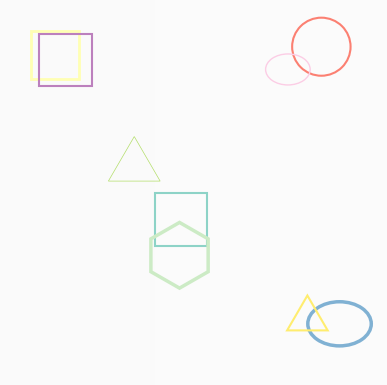[{"shape": "square", "thickness": 1.5, "radius": 0.34, "center": [0.467, 0.43]}, {"shape": "square", "thickness": 2, "radius": 0.31, "center": [0.143, 0.857]}, {"shape": "circle", "thickness": 1.5, "radius": 0.38, "center": [0.829, 0.879]}, {"shape": "oval", "thickness": 2.5, "radius": 0.41, "center": [0.876, 0.159]}, {"shape": "triangle", "thickness": 0.5, "radius": 0.39, "center": [0.346, 0.568]}, {"shape": "oval", "thickness": 1, "radius": 0.29, "center": [0.743, 0.82]}, {"shape": "square", "thickness": 1.5, "radius": 0.34, "center": [0.168, 0.843]}, {"shape": "hexagon", "thickness": 2.5, "radius": 0.43, "center": [0.463, 0.337]}, {"shape": "triangle", "thickness": 1.5, "radius": 0.3, "center": [0.793, 0.172]}]